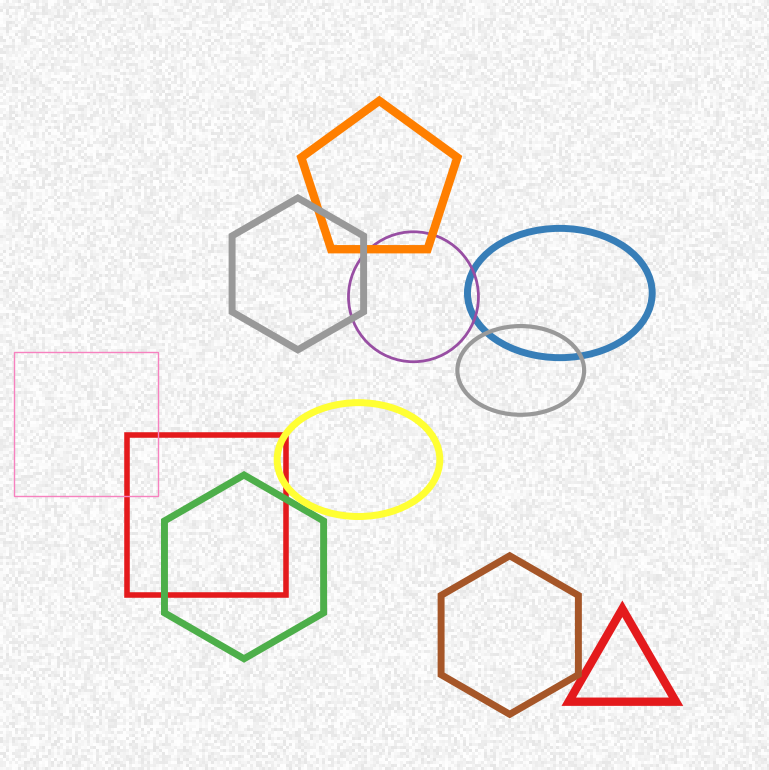[{"shape": "square", "thickness": 2, "radius": 0.52, "center": [0.268, 0.331]}, {"shape": "triangle", "thickness": 3, "radius": 0.4, "center": [0.808, 0.129]}, {"shape": "oval", "thickness": 2.5, "radius": 0.6, "center": [0.727, 0.619]}, {"shape": "hexagon", "thickness": 2.5, "radius": 0.6, "center": [0.317, 0.264]}, {"shape": "circle", "thickness": 1, "radius": 0.42, "center": [0.537, 0.615]}, {"shape": "pentagon", "thickness": 3, "radius": 0.53, "center": [0.493, 0.763]}, {"shape": "oval", "thickness": 2.5, "radius": 0.53, "center": [0.466, 0.403]}, {"shape": "hexagon", "thickness": 2.5, "radius": 0.51, "center": [0.662, 0.175]}, {"shape": "square", "thickness": 0.5, "radius": 0.47, "center": [0.112, 0.449]}, {"shape": "oval", "thickness": 1.5, "radius": 0.41, "center": [0.676, 0.519]}, {"shape": "hexagon", "thickness": 2.5, "radius": 0.49, "center": [0.387, 0.644]}]